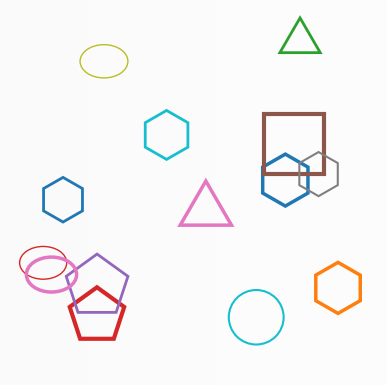[{"shape": "hexagon", "thickness": 2, "radius": 0.29, "center": [0.163, 0.481]}, {"shape": "hexagon", "thickness": 2.5, "radius": 0.34, "center": [0.736, 0.532]}, {"shape": "hexagon", "thickness": 2.5, "radius": 0.33, "center": [0.872, 0.252]}, {"shape": "triangle", "thickness": 2, "radius": 0.3, "center": [0.774, 0.893]}, {"shape": "pentagon", "thickness": 3, "radius": 0.37, "center": [0.25, 0.18]}, {"shape": "oval", "thickness": 1, "radius": 0.3, "center": [0.111, 0.317]}, {"shape": "pentagon", "thickness": 2, "radius": 0.42, "center": [0.251, 0.256]}, {"shape": "square", "thickness": 3, "radius": 0.39, "center": [0.758, 0.625]}, {"shape": "triangle", "thickness": 2.5, "radius": 0.38, "center": [0.531, 0.453]}, {"shape": "oval", "thickness": 2.5, "radius": 0.32, "center": [0.133, 0.287]}, {"shape": "hexagon", "thickness": 1.5, "radius": 0.29, "center": [0.822, 0.548]}, {"shape": "oval", "thickness": 1, "radius": 0.31, "center": [0.268, 0.841]}, {"shape": "hexagon", "thickness": 2, "radius": 0.32, "center": [0.43, 0.65]}, {"shape": "circle", "thickness": 1.5, "radius": 0.35, "center": [0.661, 0.176]}]